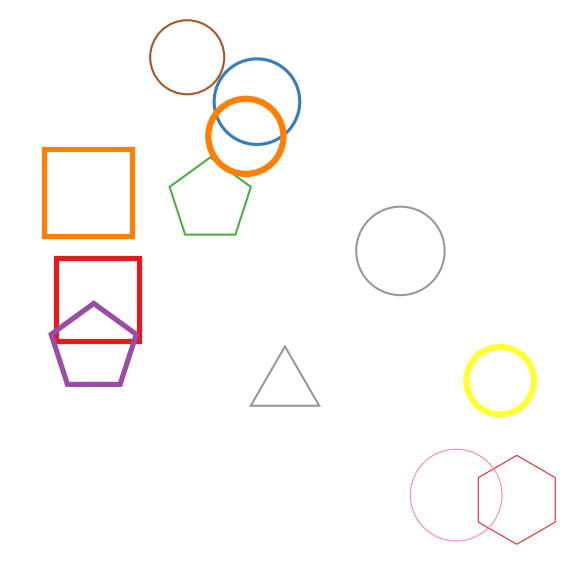[{"shape": "hexagon", "thickness": 0.5, "radius": 0.38, "center": [0.895, 0.134]}, {"shape": "square", "thickness": 2.5, "radius": 0.36, "center": [0.169, 0.481]}, {"shape": "circle", "thickness": 1.5, "radius": 0.37, "center": [0.445, 0.823]}, {"shape": "pentagon", "thickness": 1, "radius": 0.37, "center": [0.364, 0.653]}, {"shape": "pentagon", "thickness": 2.5, "radius": 0.39, "center": [0.162, 0.396]}, {"shape": "square", "thickness": 2.5, "radius": 0.38, "center": [0.153, 0.666]}, {"shape": "circle", "thickness": 3, "radius": 0.33, "center": [0.426, 0.763]}, {"shape": "circle", "thickness": 3, "radius": 0.29, "center": [0.866, 0.34]}, {"shape": "circle", "thickness": 1, "radius": 0.32, "center": [0.324, 0.9]}, {"shape": "circle", "thickness": 0.5, "radius": 0.4, "center": [0.79, 0.142]}, {"shape": "triangle", "thickness": 1, "radius": 0.34, "center": [0.493, 0.331]}, {"shape": "circle", "thickness": 1, "radius": 0.38, "center": [0.693, 0.565]}]